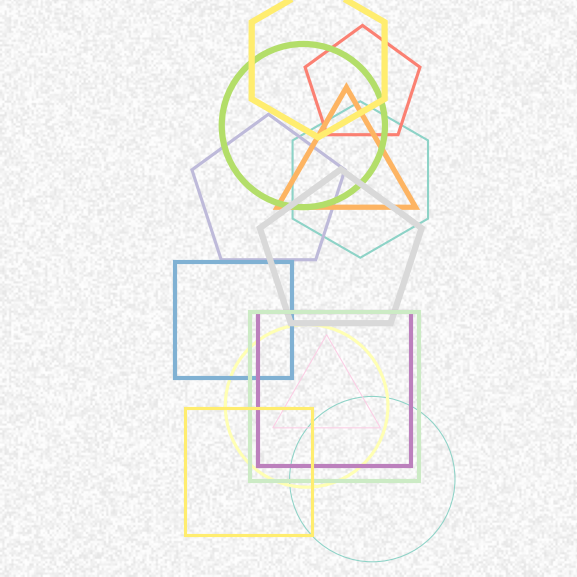[{"shape": "hexagon", "thickness": 1, "radius": 0.68, "center": [0.624, 0.688]}, {"shape": "circle", "thickness": 0.5, "radius": 0.72, "center": [0.645, 0.169]}, {"shape": "circle", "thickness": 1.5, "radius": 0.7, "center": [0.531, 0.296]}, {"shape": "pentagon", "thickness": 1.5, "radius": 0.7, "center": [0.465, 0.662]}, {"shape": "pentagon", "thickness": 1.5, "radius": 0.52, "center": [0.628, 0.85]}, {"shape": "square", "thickness": 2, "radius": 0.51, "center": [0.404, 0.445]}, {"shape": "triangle", "thickness": 2.5, "radius": 0.69, "center": [0.6, 0.709]}, {"shape": "circle", "thickness": 3, "radius": 0.71, "center": [0.525, 0.782]}, {"shape": "triangle", "thickness": 0.5, "radius": 0.54, "center": [0.566, 0.312]}, {"shape": "pentagon", "thickness": 3, "radius": 0.74, "center": [0.59, 0.559]}, {"shape": "square", "thickness": 2, "radius": 0.67, "center": [0.579, 0.326]}, {"shape": "square", "thickness": 2, "radius": 0.73, "center": [0.58, 0.313]}, {"shape": "hexagon", "thickness": 3, "radius": 0.66, "center": [0.551, 0.894]}, {"shape": "square", "thickness": 1.5, "radius": 0.55, "center": [0.43, 0.183]}]